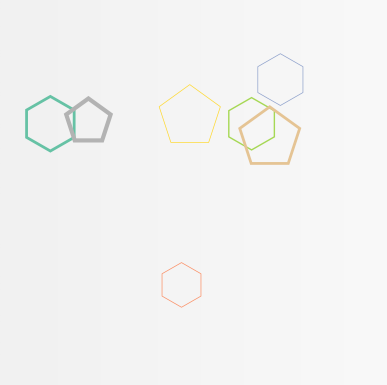[{"shape": "hexagon", "thickness": 2, "radius": 0.35, "center": [0.13, 0.679]}, {"shape": "hexagon", "thickness": 0.5, "radius": 0.29, "center": [0.468, 0.26]}, {"shape": "hexagon", "thickness": 0.5, "radius": 0.34, "center": [0.724, 0.793]}, {"shape": "hexagon", "thickness": 1, "radius": 0.34, "center": [0.649, 0.679]}, {"shape": "pentagon", "thickness": 0.5, "radius": 0.42, "center": [0.49, 0.697]}, {"shape": "pentagon", "thickness": 2, "radius": 0.41, "center": [0.696, 0.641]}, {"shape": "pentagon", "thickness": 3, "radius": 0.3, "center": [0.228, 0.684]}]